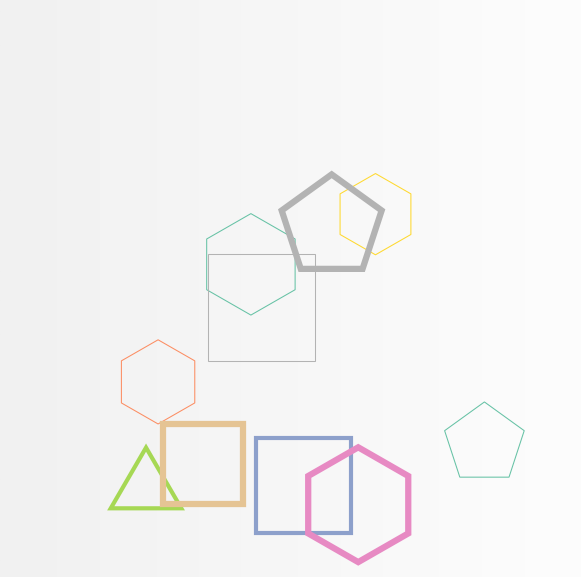[{"shape": "hexagon", "thickness": 0.5, "radius": 0.44, "center": [0.432, 0.541]}, {"shape": "pentagon", "thickness": 0.5, "radius": 0.36, "center": [0.833, 0.231]}, {"shape": "hexagon", "thickness": 0.5, "radius": 0.36, "center": [0.272, 0.338]}, {"shape": "square", "thickness": 2, "radius": 0.41, "center": [0.522, 0.159]}, {"shape": "hexagon", "thickness": 3, "radius": 0.5, "center": [0.616, 0.125]}, {"shape": "triangle", "thickness": 2, "radius": 0.35, "center": [0.251, 0.154]}, {"shape": "hexagon", "thickness": 0.5, "radius": 0.35, "center": [0.646, 0.628]}, {"shape": "square", "thickness": 3, "radius": 0.35, "center": [0.349, 0.195]}, {"shape": "square", "thickness": 0.5, "radius": 0.46, "center": [0.45, 0.467]}, {"shape": "pentagon", "thickness": 3, "radius": 0.45, "center": [0.571, 0.607]}]